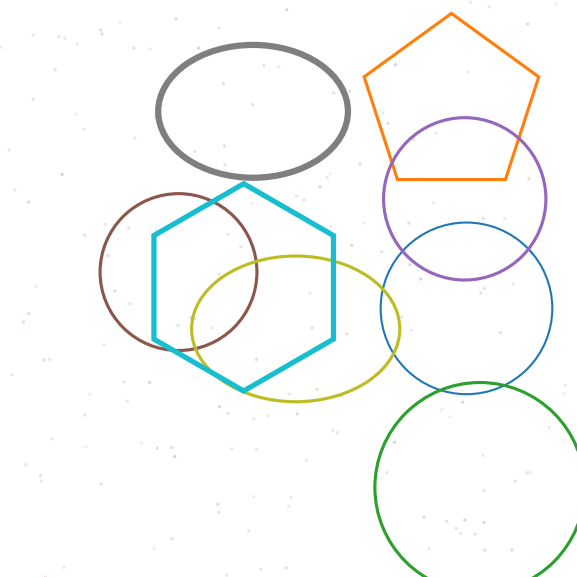[{"shape": "circle", "thickness": 1, "radius": 0.74, "center": [0.808, 0.465]}, {"shape": "pentagon", "thickness": 1.5, "radius": 0.8, "center": [0.782, 0.817]}, {"shape": "circle", "thickness": 1.5, "radius": 0.91, "center": [0.831, 0.155]}, {"shape": "circle", "thickness": 1.5, "radius": 0.7, "center": [0.805, 0.655]}, {"shape": "circle", "thickness": 1.5, "radius": 0.68, "center": [0.309, 0.528]}, {"shape": "oval", "thickness": 3, "radius": 0.82, "center": [0.438, 0.806]}, {"shape": "oval", "thickness": 1.5, "radius": 0.9, "center": [0.512, 0.43]}, {"shape": "hexagon", "thickness": 2.5, "radius": 0.9, "center": [0.422, 0.502]}]